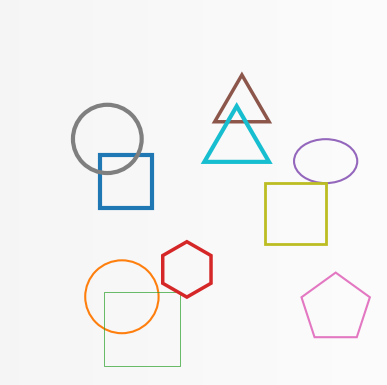[{"shape": "square", "thickness": 3, "radius": 0.34, "center": [0.325, 0.529]}, {"shape": "circle", "thickness": 1.5, "radius": 0.47, "center": [0.315, 0.229]}, {"shape": "square", "thickness": 0.5, "radius": 0.49, "center": [0.367, 0.146]}, {"shape": "hexagon", "thickness": 2.5, "radius": 0.36, "center": [0.482, 0.3]}, {"shape": "oval", "thickness": 1.5, "radius": 0.41, "center": [0.84, 0.581]}, {"shape": "triangle", "thickness": 2.5, "radius": 0.41, "center": [0.624, 0.724]}, {"shape": "pentagon", "thickness": 1.5, "radius": 0.46, "center": [0.866, 0.199]}, {"shape": "circle", "thickness": 3, "radius": 0.44, "center": [0.277, 0.639]}, {"shape": "square", "thickness": 2, "radius": 0.39, "center": [0.763, 0.445]}, {"shape": "triangle", "thickness": 3, "radius": 0.48, "center": [0.611, 0.628]}]